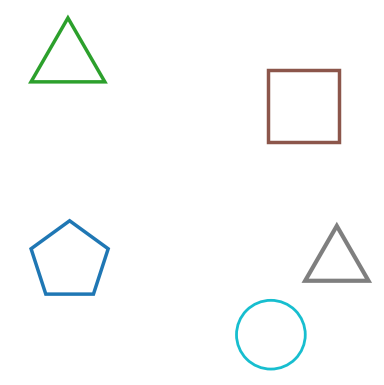[{"shape": "pentagon", "thickness": 2.5, "radius": 0.53, "center": [0.181, 0.321]}, {"shape": "triangle", "thickness": 2.5, "radius": 0.55, "center": [0.176, 0.843]}, {"shape": "square", "thickness": 2.5, "radius": 0.46, "center": [0.789, 0.724]}, {"shape": "triangle", "thickness": 3, "radius": 0.47, "center": [0.875, 0.318]}, {"shape": "circle", "thickness": 2, "radius": 0.45, "center": [0.704, 0.131]}]